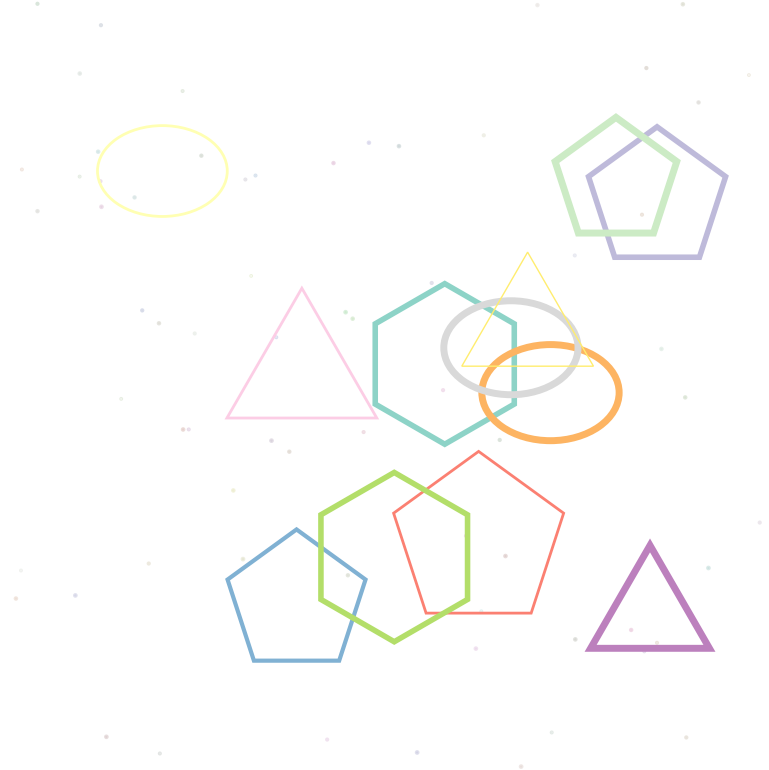[{"shape": "hexagon", "thickness": 2, "radius": 0.52, "center": [0.578, 0.527]}, {"shape": "oval", "thickness": 1, "radius": 0.42, "center": [0.211, 0.778]}, {"shape": "pentagon", "thickness": 2, "radius": 0.47, "center": [0.853, 0.742]}, {"shape": "pentagon", "thickness": 1, "radius": 0.58, "center": [0.622, 0.298]}, {"shape": "pentagon", "thickness": 1.5, "radius": 0.47, "center": [0.385, 0.218]}, {"shape": "oval", "thickness": 2.5, "radius": 0.45, "center": [0.715, 0.49]}, {"shape": "hexagon", "thickness": 2, "radius": 0.55, "center": [0.512, 0.276]}, {"shape": "triangle", "thickness": 1, "radius": 0.56, "center": [0.392, 0.513]}, {"shape": "oval", "thickness": 2.5, "radius": 0.44, "center": [0.664, 0.548]}, {"shape": "triangle", "thickness": 2.5, "radius": 0.45, "center": [0.844, 0.203]}, {"shape": "pentagon", "thickness": 2.5, "radius": 0.42, "center": [0.8, 0.765]}, {"shape": "triangle", "thickness": 0.5, "radius": 0.49, "center": [0.685, 0.574]}]